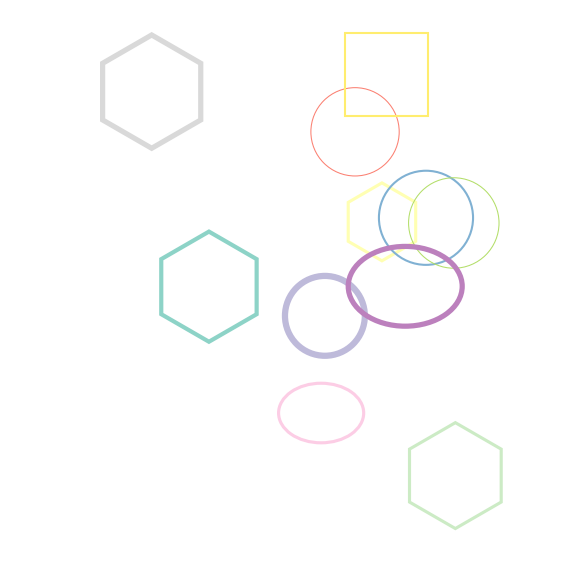[{"shape": "hexagon", "thickness": 2, "radius": 0.48, "center": [0.362, 0.503]}, {"shape": "hexagon", "thickness": 1.5, "radius": 0.34, "center": [0.661, 0.615]}, {"shape": "circle", "thickness": 3, "radius": 0.35, "center": [0.563, 0.452]}, {"shape": "circle", "thickness": 0.5, "radius": 0.38, "center": [0.615, 0.771]}, {"shape": "circle", "thickness": 1, "radius": 0.41, "center": [0.738, 0.622]}, {"shape": "circle", "thickness": 0.5, "radius": 0.39, "center": [0.786, 0.613]}, {"shape": "oval", "thickness": 1.5, "radius": 0.37, "center": [0.556, 0.284]}, {"shape": "hexagon", "thickness": 2.5, "radius": 0.49, "center": [0.263, 0.84]}, {"shape": "oval", "thickness": 2.5, "radius": 0.49, "center": [0.702, 0.503]}, {"shape": "hexagon", "thickness": 1.5, "radius": 0.46, "center": [0.788, 0.176]}, {"shape": "square", "thickness": 1, "radius": 0.36, "center": [0.669, 0.87]}]